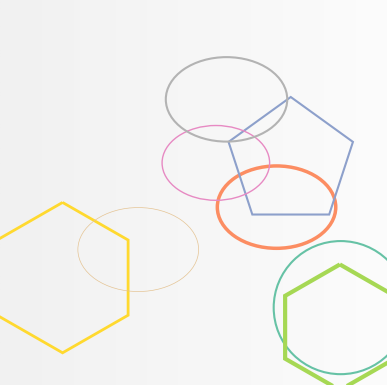[{"shape": "circle", "thickness": 1.5, "radius": 0.86, "center": [0.879, 0.201]}, {"shape": "oval", "thickness": 2.5, "radius": 0.76, "center": [0.714, 0.462]}, {"shape": "pentagon", "thickness": 1.5, "radius": 0.84, "center": [0.75, 0.579]}, {"shape": "oval", "thickness": 1, "radius": 0.69, "center": [0.557, 0.577]}, {"shape": "hexagon", "thickness": 3, "radius": 0.82, "center": [0.877, 0.15]}, {"shape": "hexagon", "thickness": 2, "radius": 0.98, "center": [0.161, 0.279]}, {"shape": "oval", "thickness": 0.5, "radius": 0.78, "center": [0.357, 0.352]}, {"shape": "oval", "thickness": 1.5, "radius": 0.78, "center": [0.585, 0.742]}]